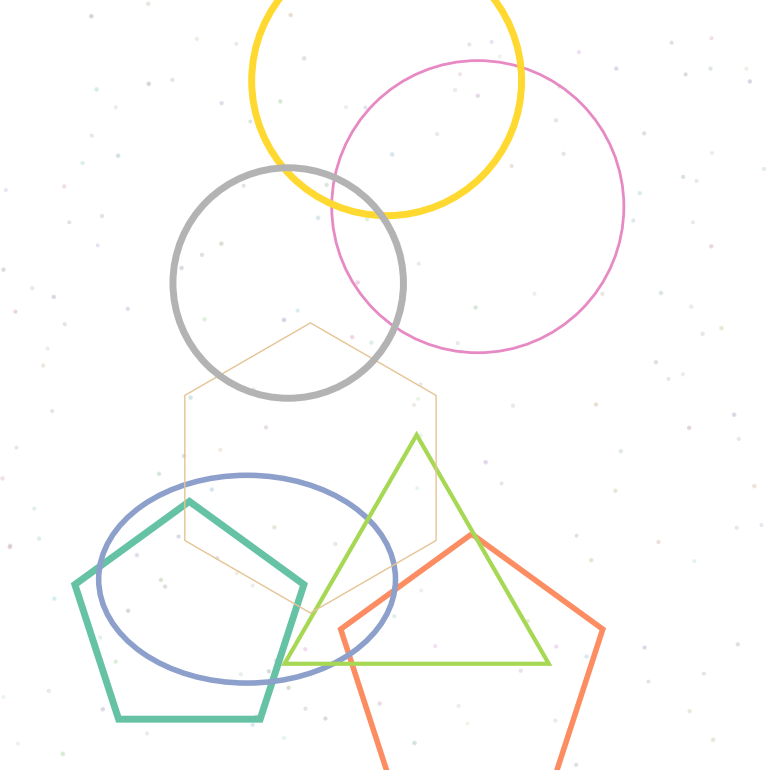[{"shape": "pentagon", "thickness": 2.5, "radius": 0.78, "center": [0.246, 0.193]}, {"shape": "pentagon", "thickness": 2, "radius": 0.89, "center": [0.613, 0.128]}, {"shape": "oval", "thickness": 2, "radius": 0.96, "center": [0.321, 0.248]}, {"shape": "circle", "thickness": 1, "radius": 0.95, "center": [0.621, 0.732]}, {"shape": "triangle", "thickness": 1.5, "radius": 0.99, "center": [0.541, 0.237]}, {"shape": "circle", "thickness": 2.5, "radius": 0.88, "center": [0.502, 0.895]}, {"shape": "hexagon", "thickness": 0.5, "radius": 0.94, "center": [0.403, 0.392]}, {"shape": "circle", "thickness": 2.5, "radius": 0.75, "center": [0.374, 0.632]}]